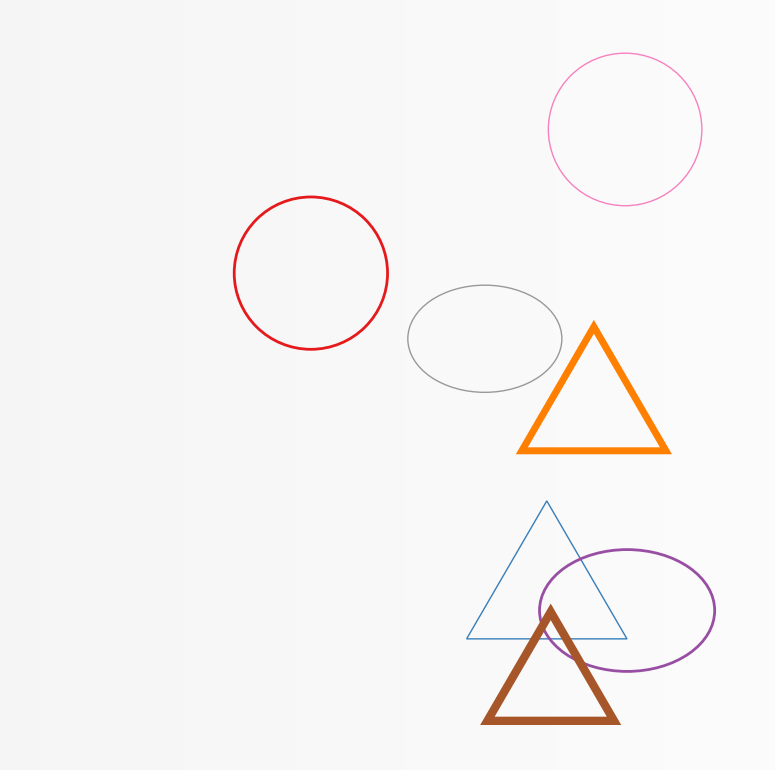[{"shape": "circle", "thickness": 1, "radius": 0.49, "center": [0.401, 0.645]}, {"shape": "triangle", "thickness": 0.5, "radius": 0.6, "center": [0.706, 0.23]}, {"shape": "oval", "thickness": 1, "radius": 0.57, "center": [0.809, 0.207]}, {"shape": "triangle", "thickness": 2.5, "radius": 0.54, "center": [0.766, 0.468]}, {"shape": "triangle", "thickness": 3, "radius": 0.47, "center": [0.711, 0.111]}, {"shape": "circle", "thickness": 0.5, "radius": 0.5, "center": [0.807, 0.832]}, {"shape": "oval", "thickness": 0.5, "radius": 0.5, "center": [0.626, 0.56]}]